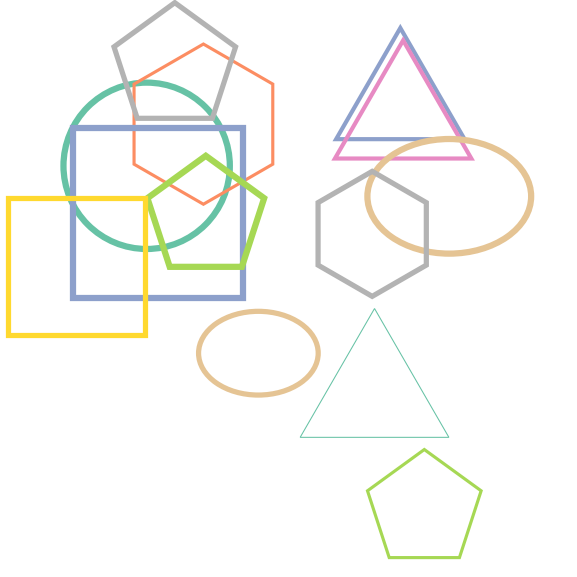[{"shape": "circle", "thickness": 3, "radius": 0.72, "center": [0.254, 0.712]}, {"shape": "triangle", "thickness": 0.5, "radius": 0.74, "center": [0.649, 0.316]}, {"shape": "hexagon", "thickness": 1.5, "radius": 0.69, "center": [0.352, 0.784]}, {"shape": "square", "thickness": 3, "radius": 0.74, "center": [0.274, 0.63]}, {"shape": "triangle", "thickness": 2, "radius": 0.64, "center": [0.693, 0.822]}, {"shape": "triangle", "thickness": 2, "radius": 0.68, "center": [0.698, 0.793]}, {"shape": "pentagon", "thickness": 3, "radius": 0.53, "center": [0.356, 0.623]}, {"shape": "pentagon", "thickness": 1.5, "radius": 0.52, "center": [0.735, 0.117]}, {"shape": "square", "thickness": 2.5, "radius": 0.59, "center": [0.132, 0.538]}, {"shape": "oval", "thickness": 2.5, "radius": 0.52, "center": [0.447, 0.388]}, {"shape": "oval", "thickness": 3, "radius": 0.71, "center": [0.778, 0.659]}, {"shape": "hexagon", "thickness": 2.5, "radius": 0.54, "center": [0.644, 0.594]}, {"shape": "pentagon", "thickness": 2.5, "radius": 0.55, "center": [0.303, 0.884]}]